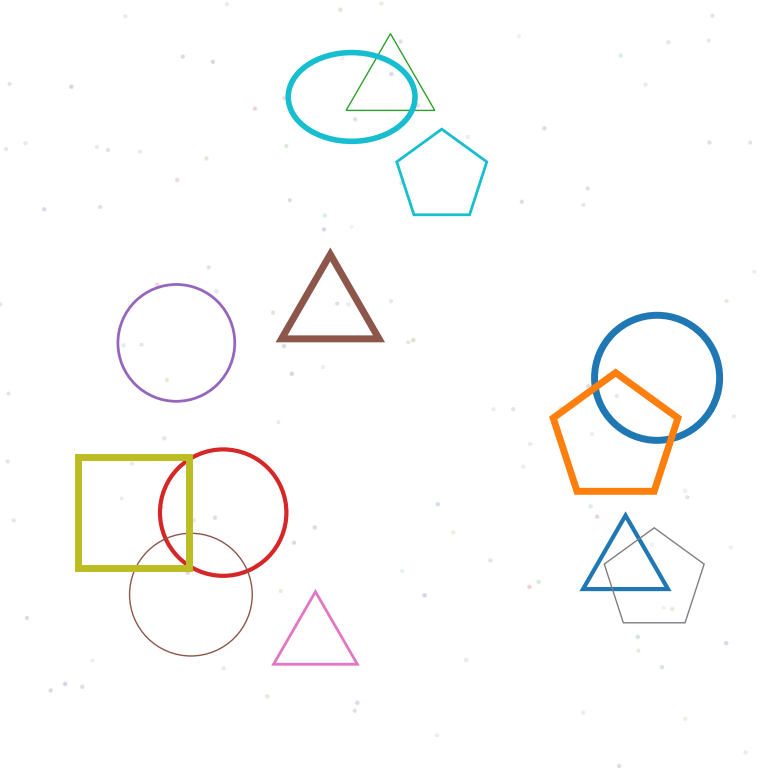[{"shape": "circle", "thickness": 2.5, "radius": 0.41, "center": [0.853, 0.509]}, {"shape": "triangle", "thickness": 1.5, "radius": 0.32, "center": [0.812, 0.267]}, {"shape": "pentagon", "thickness": 2.5, "radius": 0.43, "center": [0.799, 0.431]}, {"shape": "triangle", "thickness": 0.5, "radius": 0.33, "center": [0.507, 0.89]}, {"shape": "circle", "thickness": 1.5, "radius": 0.41, "center": [0.29, 0.334]}, {"shape": "circle", "thickness": 1, "radius": 0.38, "center": [0.229, 0.555]}, {"shape": "triangle", "thickness": 2.5, "radius": 0.37, "center": [0.429, 0.596]}, {"shape": "circle", "thickness": 0.5, "radius": 0.4, "center": [0.248, 0.228]}, {"shape": "triangle", "thickness": 1, "radius": 0.31, "center": [0.41, 0.169]}, {"shape": "pentagon", "thickness": 0.5, "radius": 0.34, "center": [0.85, 0.246]}, {"shape": "square", "thickness": 2.5, "radius": 0.36, "center": [0.174, 0.335]}, {"shape": "oval", "thickness": 2, "radius": 0.41, "center": [0.457, 0.874]}, {"shape": "pentagon", "thickness": 1, "radius": 0.31, "center": [0.574, 0.771]}]